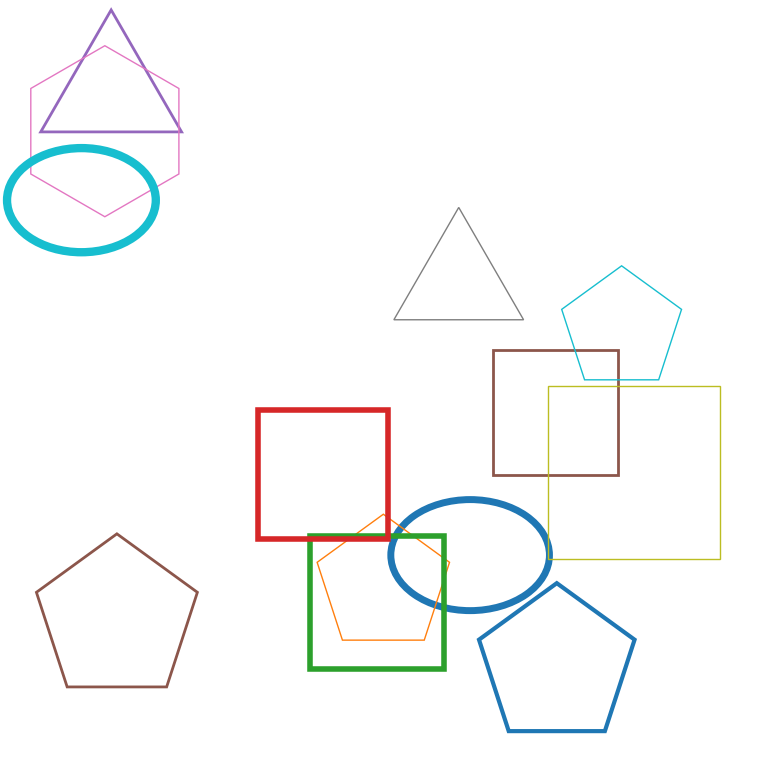[{"shape": "pentagon", "thickness": 1.5, "radius": 0.53, "center": [0.723, 0.136]}, {"shape": "oval", "thickness": 2.5, "radius": 0.52, "center": [0.611, 0.279]}, {"shape": "pentagon", "thickness": 0.5, "radius": 0.45, "center": [0.498, 0.242]}, {"shape": "square", "thickness": 2, "radius": 0.43, "center": [0.49, 0.217]}, {"shape": "square", "thickness": 2, "radius": 0.42, "center": [0.42, 0.384]}, {"shape": "triangle", "thickness": 1, "radius": 0.53, "center": [0.144, 0.882]}, {"shape": "pentagon", "thickness": 1, "radius": 0.55, "center": [0.152, 0.197]}, {"shape": "square", "thickness": 1, "radius": 0.41, "center": [0.721, 0.464]}, {"shape": "hexagon", "thickness": 0.5, "radius": 0.56, "center": [0.136, 0.83]}, {"shape": "triangle", "thickness": 0.5, "radius": 0.49, "center": [0.596, 0.633]}, {"shape": "square", "thickness": 0.5, "radius": 0.56, "center": [0.823, 0.386]}, {"shape": "oval", "thickness": 3, "radius": 0.48, "center": [0.106, 0.74]}, {"shape": "pentagon", "thickness": 0.5, "radius": 0.41, "center": [0.807, 0.573]}]